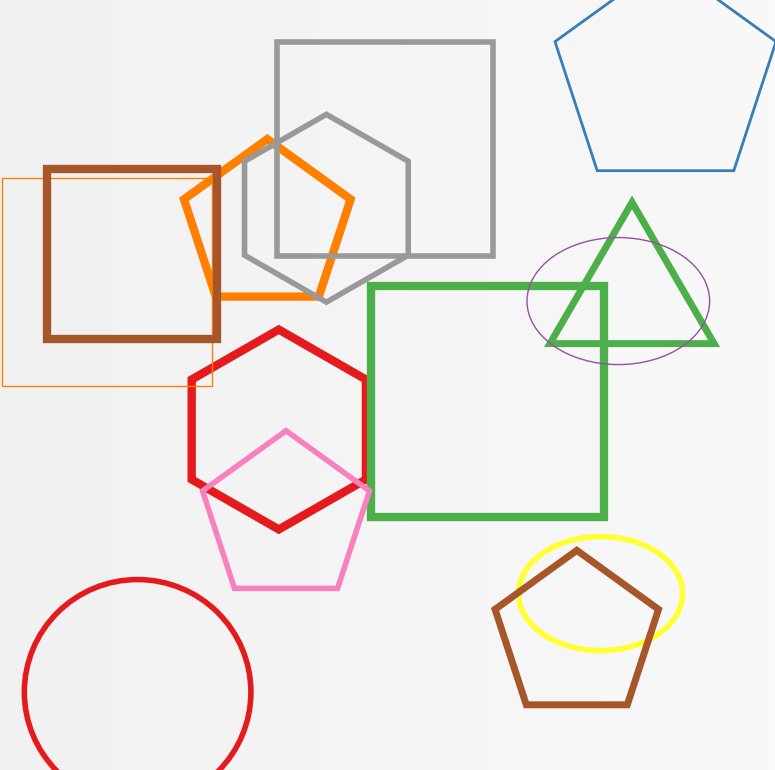[{"shape": "hexagon", "thickness": 3, "radius": 0.65, "center": [0.36, 0.442]}, {"shape": "circle", "thickness": 2, "radius": 0.73, "center": [0.178, 0.101]}, {"shape": "pentagon", "thickness": 1, "radius": 0.75, "center": [0.859, 0.9]}, {"shape": "triangle", "thickness": 2.5, "radius": 0.61, "center": [0.816, 0.615]}, {"shape": "square", "thickness": 3, "radius": 0.75, "center": [0.629, 0.478]}, {"shape": "oval", "thickness": 0.5, "radius": 0.59, "center": [0.798, 0.609]}, {"shape": "pentagon", "thickness": 3, "radius": 0.57, "center": [0.345, 0.706]}, {"shape": "square", "thickness": 0.5, "radius": 0.68, "center": [0.138, 0.633]}, {"shape": "oval", "thickness": 2, "radius": 0.53, "center": [0.775, 0.229]}, {"shape": "pentagon", "thickness": 2.5, "radius": 0.55, "center": [0.744, 0.174]}, {"shape": "square", "thickness": 3, "radius": 0.55, "center": [0.17, 0.67]}, {"shape": "pentagon", "thickness": 2, "radius": 0.57, "center": [0.369, 0.327]}, {"shape": "hexagon", "thickness": 2, "radius": 0.61, "center": [0.421, 0.73]}, {"shape": "square", "thickness": 2, "radius": 0.7, "center": [0.497, 0.806]}]